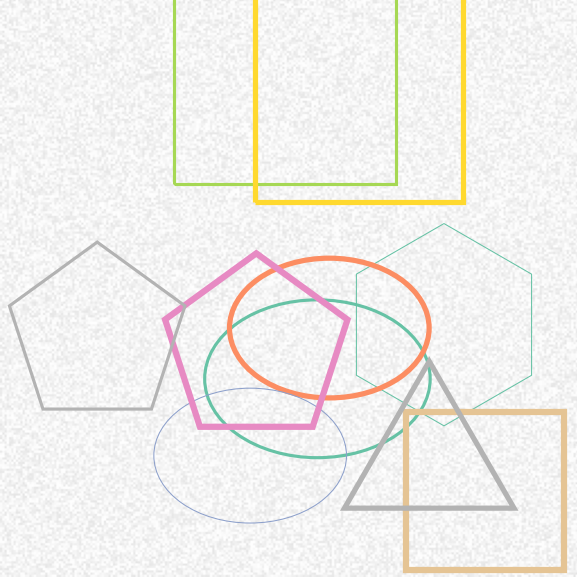[{"shape": "hexagon", "thickness": 0.5, "radius": 0.88, "center": [0.769, 0.437]}, {"shape": "oval", "thickness": 1.5, "radius": 0.98, "center": [0.55, 0.343]}, {"shape": "oval", "thickness": 2.5, "radius": 0.86, "center": [0.57, 0.431]}, {"shape": "oval", "thickness": 0.5, "radius": 0.83, "center": [0.433, 0.21]}, {"shape": "pentagon", "thickness": 3, "radius": 0.83, "center": [0.444, 0.394]}, {"shape": "square", "thickness": 1.5, "radius": 0.96, "center": [0.494, 0.873]}, {"shape": "square", "thickness": 2.5, "radius": 0.9, "center": [0.622, 0.828]}, {"shape": "square", "thickness": 3, "radius": 0.68, "center": [0.84, 0.149]}, {"shape": "triangle", "thickness": 2.5, "radius": 0.85, "center": [0.743, 0.204]}, {"shape": "pentagon", "thickness": 1.5, "radius": 0.8, "center": [0.168, 0.42]}]